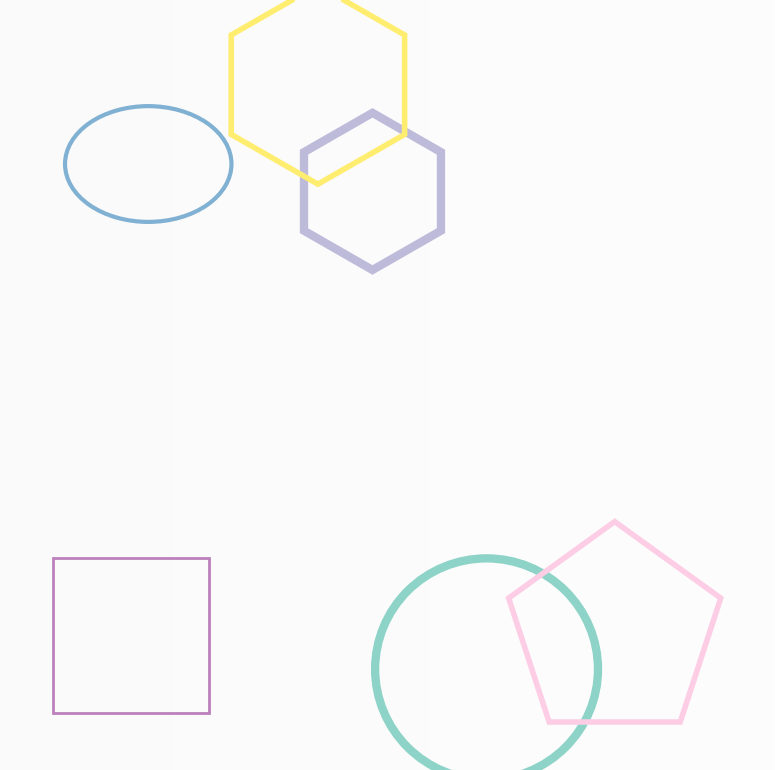[{"shape": "circle", "thickness": 3, "radius": 0.72, "center": [0.628, 0.131]}, {"shape": "hexagon", "thickness": 3, "radius": 0.51, "center": [0.481, 0.751]}, {"shape": "oval", "thickness": 1.5, "radius": 0.54, "center": [0.191, 0.787]}, {"shape": "pentagon", "thickness": 2, "radius": 0.72, "center": [0.793, 0.179]}, {"shape": "square", "thickness": 1, "radius": 0.5, "center": [0.169, 0.175]}, {"shape": "hexagon", "thickness": 2, "radius": 0.65, "center": [0.41, 0.89]}]